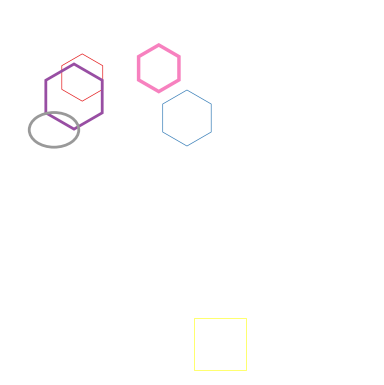[{"shape": "hexagon", "thickness": 0.5, "radius": 0.31, "center": [0.214, 0.799]}, {"shape": "hexagon", "thickness": 0.5, "radius": 0.36, "center": [0.486, 0.693]}, {"shape": "hexagon", "thickness": 2, "radius": 0.42, "center": [0.192, 0.749]}, {"shape": "square", "thickness": 0.5, "radius": 0.34, "center": [0.571, 0.106]}, {"shape": "hexagon", "thickness": 2.5, "radius": 0.3, "center": [0.412, 0.823]}, {"shape": "oval", "thickness": 2, "radius": 0.32, "center": [0.14, 0.663]}]